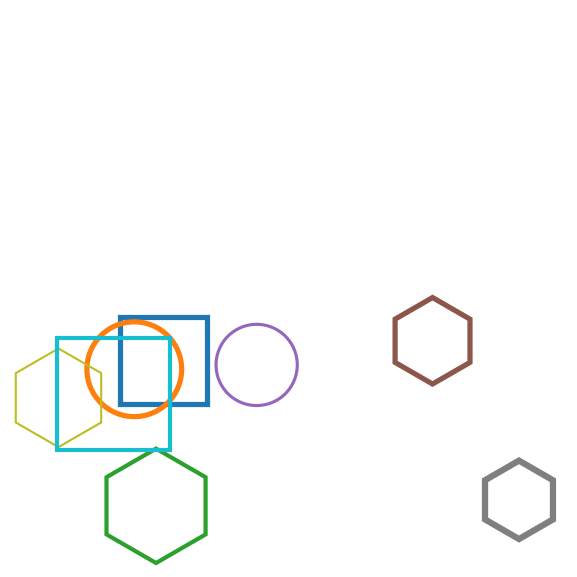[{"shape": "square", "thickness": 2.5, "radius": 0.38, "center": [0.283, 0.375]}, {"shape": "circle", "thickness": 2.5, "radius": 0.41, "center": [0.233, 0.36]}, {"shape": "hexagon", "thickness": 2, "radius": 0.5, "center": [0.27, 0.123]}, {"shape": "circle", "thickness": 1.5, "radius": 0.35, "center": [0.444, 0.367]}, {"shape": "hexagon", "thickness": 2.5, "radius": 0.37, "center": [0.749, 0.409]}, {"shape": "hexagon", "thickness": 3, "radius": 0.34, "center": [0.899, 0.134]}, {"shape": "hexagon", "thickness": 1, "radius": 0.43, "center": [0.101, 0.31]}, {"shape": "square", "thickness": 2, "radius": 0.49, "center": [0.197, 0.317]}]